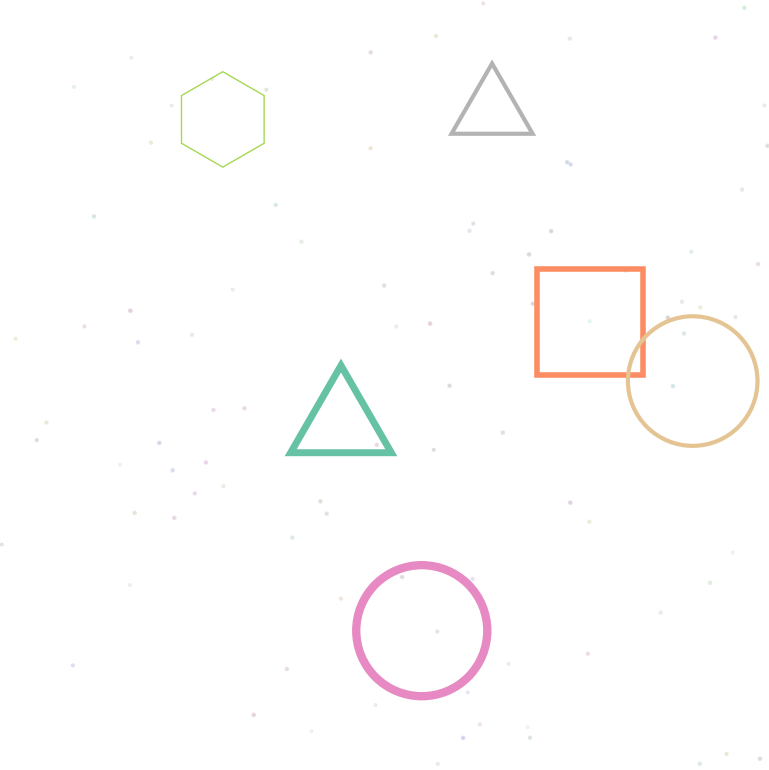[{"shape": "triangle", "thickness": 2.5, "radius": 0.38, "center": [0.443, 0.45]}, {"shape": "square", "thickness": 2, "radius": 0.34, "center": [0.767, 0.582]}, {"shape": "circle", "thickness": 3, "radius": 0.43, "center": [0.548, 0.181]}, {"shape": "hexagon", "thickness": 0.5, "radius": 0.31, "center": [0.289, 0.845]}, {"shape": "circle", "thickness": 1.5, "radius": 0.42, "center": [0.9, 0.505]}, {"shape": "triangle", "thickness": 1.5, "radius": 0.3, "center": [0.639, 0.857]}]